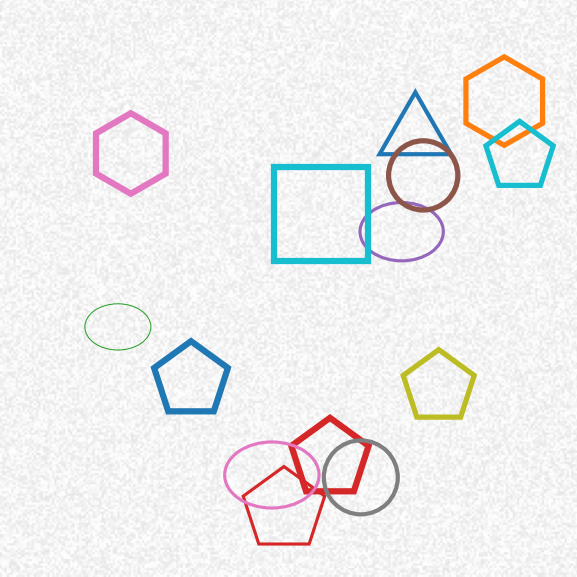[{"shape": "triangle", "thickness": 2, "radius": 0.36, "center": [0.719, 0.768]}, {"shape": "pentagon", "thickness": 3, "radius": 0.34, "center": [0.331, 0.341]}, {"shape": "hexagon", "thickness": 2.5, "radius": 0.38, "center": [0.873, 0.824]}, {"shape": "oval", "thickness": 0.5, "radius": 0.29, "center": [0.204, 0.433]}, {"shape": "pentagon", "thickness": 1.5, "radius": 0.37, "center": [0.492, 0.117]}, {"shape": "pentagon", "thickness": 3, "radius": 0.35, "center": [0.571, 0.205]}, {"shape": "oval", "thickness": 1.5, "radius": 0.36, "center": [0.696, 0.598]}, {"shape": "circle", "thickness": 2.5, "radius": 0.3, "center": [0.733, 0.695]}, {"shape": "hexagon", "thickness": 3, "radius": 0.35, "center": [0.227, 0.733]}, {"shape": "oval", "thickness": 1.5, "radius": 0.41, "center": [0.471, 0.177]}, {"shape": "circle", "thickness": 2, "radius": 0.32, "center": [0.625, 0.172]}, {"shape": "pentagon", "thickness": 2.5, "radius": 0.32, "center": [0.76, 0.329]}, {"shape": "square", "thickness": 3, "radius": 0.41, "center": [0.556, 0.628]}, {"shape": "pentagon", "thickness": 2.5, "radius": 0.31, "center": [0.9, 0.728]}]